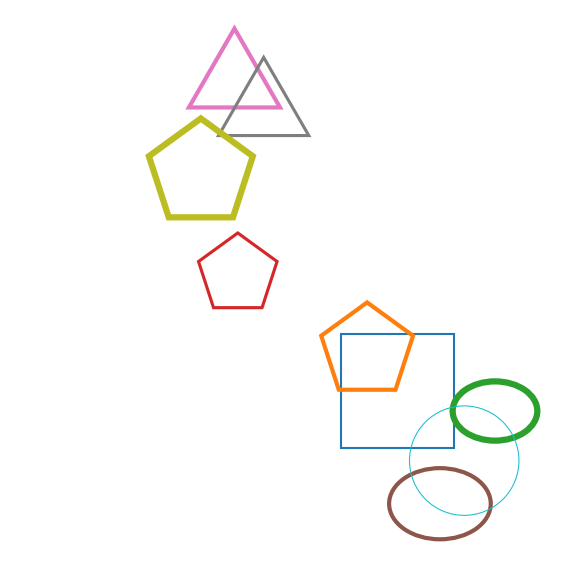[{"shape": "square", "thickness": 1, "radius": 0.49, "center": [0.688, 0.322]}, {"shape": "pentagon", "thickness": 2, "radius": 0.42, "center": [0.636, 0.392]}, {"shape": "oval", "thickness": 3, "radius": 0.37, "center": [0.857, 0.287]}, {"shape": "pentagon", "thickness": 1.5, "radius": 0.36, "center": [0.412, 0.524]}, {"shape": "oval", "thickness": 2, "radius": 0.44, "center": [0.762, 0.127]}, {"shape": "triangle", "thickness": 2, "radius": 0.46, "center": [0.406, 0.859]}, {"shape": "triangle", "thickness": 1.5, "radius": 0.45, "center": [0.457, 0.81]}, {"shape": "pentagon", "thickness": 3, "radius": 0.47, "center": [0.348, 0.699]}, {"shape": "circle", "thickness": 0.5, "radius": 0.47, "center": [0.804, 0.202]}]